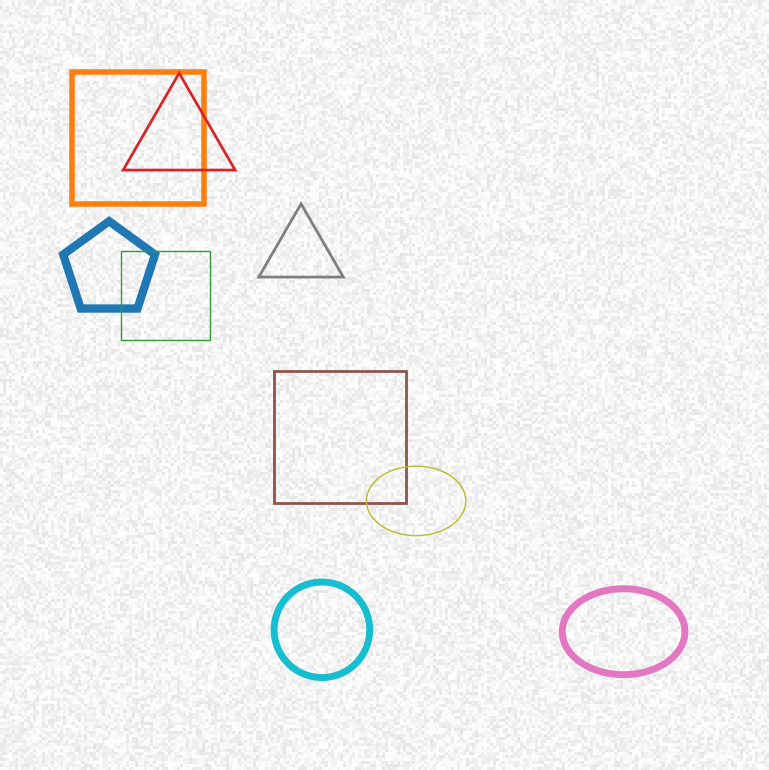[{"shape": "pentagon", "thickness": 3, "radius": 0.31, "center": [0.142, 0.65]}, {"shape": "square", "thickness": 2, "radius": 0.43, "center": [0.179, 0.821]}, {"shape": "square", "thickness": 0.5, "radius": 0.29, "center": [0.215, 0.616]}, {"shape": "triangle", "thickness": 1, "radius": 0.42, "center": [0.233, 0.821]}, {"shape": "square", "thickness": 1, "radius": 0.43, "center": [0.441, 0.433]}, {"shape": "oval", "thickness": 2.5, "radius": 0.4, "center": [0.81, 0.18]}, {"shape": "triangle", "thickness": 1, "radius": 0.32, "center": [0.391, 0.672]}, {"shape": "oval", "thickness": 0.5, "radius": 0.32, "center": [0.54, 0.349]}, {"shape": "circle", "thickness": 2.5, "radius": 0.31, "center": [0.418, 0.182]}]